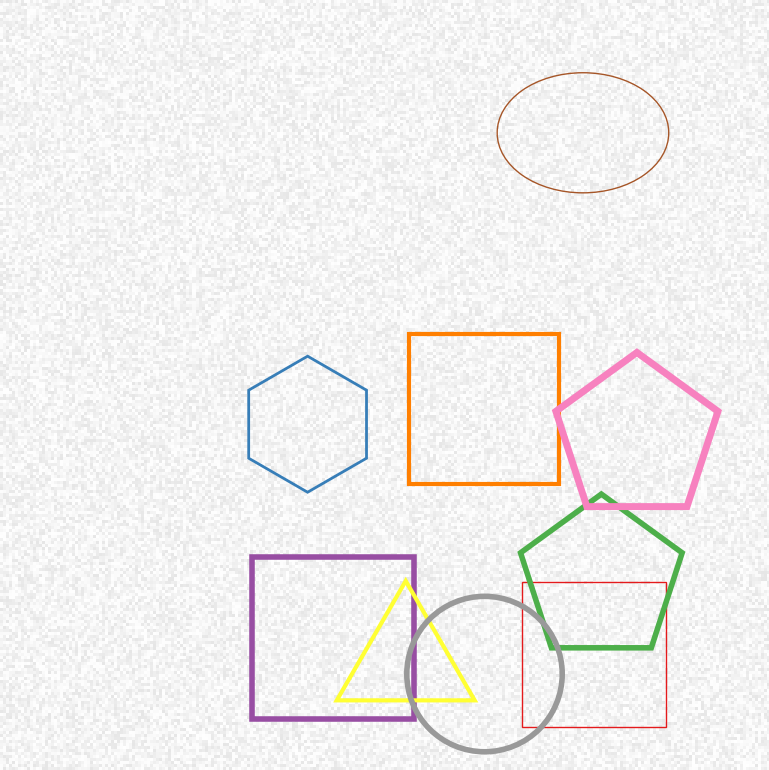[{"shape": "square", "thickness": 0.5, "radius": 0.47, "center": [0.771, 0.15]}, {"shape": "hexagon", "thickness": 1, "radius": 0.44, "center": [0.399, 0.449]}, {"shape": "pentagon", "thickness": 2, "radius": 0.55, "center": [0.781, 0.248]}, {"shape": "square", "thickness": 2, "radius": 0.53, "center": [0.433, 0.171]}, {"shape": "square", "thickness": 1.5, "radius": 0.49, "center": [0.629, 0.469]}, {"shape": "triangle", "thickness": 1.5, "radius": 0.52, "center": [0.527, 0.142]}, {"shape": "oval", "thickness": 0.5, "radius": 0.56, "center": [0.757, 0.828]}, {"shape": "pentagon", "thickness": 2.5, "radius": 0.55, "center": [0.827, 0.432]}, {"shape": "circle", "thickness": 2, "radius": 0.5, "center": [0.629, 0.125]}]